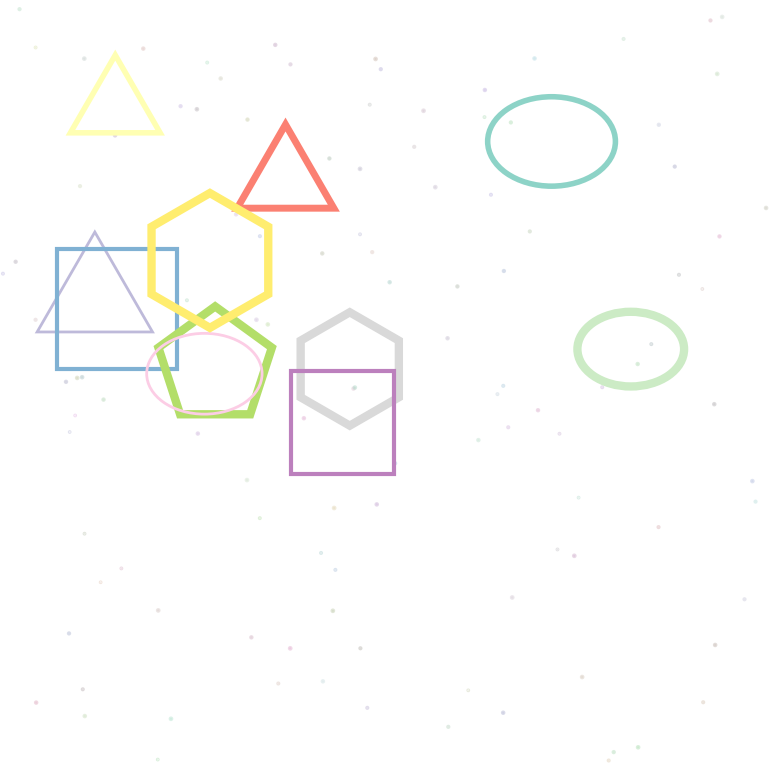[{"shape": "oval", "thickness": 2, "radius": 0.41, "center": [0.716, 0.816]}, {"shape": "triangle", "thickness": 2, "radius": 0.34, "center": [0.15, 0.861]}, {"shape": "triangle", "thickness": 1, "radius": 0.43, "center": [0.123, 0.612]}, {"shape": "triangle", "thickness": 2.5, "radius": 0.36, "center": [0.371, 0.766]}, {"shape": "square", "thickness": 1.5, "radius": 0.39, "center": [0.152, 0.599]}, {"shape": "pentagon", "thickness": 3, "radius": 0.39, "center": [0.279, 0.525]}, {"shape": "oval", "thickness": 1, "radius": 0.37, "center": [0.265, 0.515]}, {"shape": "hexagon", "thickness": 3, "radius": 0.37, "center": [0.454, 0.521]}, {"shape": "square", "thickness": 1.5, "radius": 0.33, "center": [0.445, 0.451]}, {"shape": "oval", "thickness": 3, "radius": 0.35, "center": [0.819, 0.547]}, {"shape": "hexagon", "thickness": 3, "radius": 0.44, "center": [0.273, 0.662]}]